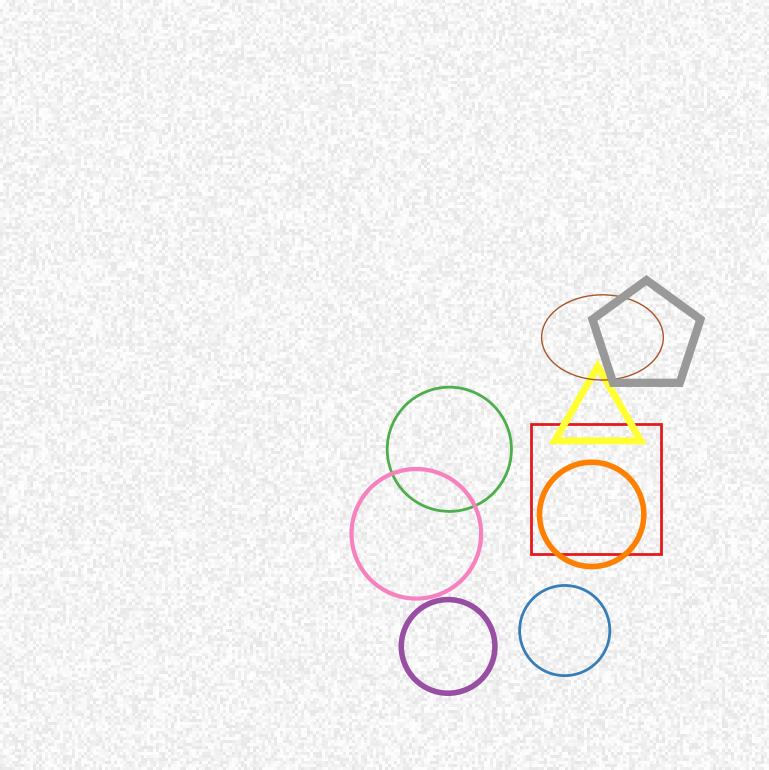[{"shape": "square", "thickness": 1, "radius": 0.42, "center": [0.773, 0.365]}, {"shape": "circle", "thickness": 1, "radius": 0.29, "center": [0.733, 0.181]}, {"shape": "circle", "thickness": 1, "radius": 0.4, "center": [0.584, 0.417]}, {"shape": "circle", "thickness": 2, "radius": 0.3, "center": [0.582, 0.161]}, {"shape": "circle", "thickness": 2, "radius": 0.34, "center": [0.768, 0.332]}, {"shape": "triangle", "thickness": 2.5, "radius": 0.32, "center": [0.776, 0.46]}, {"shape": "oval", "thickness": 0.5, "radius": 0.4, "center": [0.782, 0.562]}, {"shape": "circle", "thickness": 1.5, "radius": 0.42, "center": [0.541, 0.307]}, {"shape": "pentagon", "thickness": 3, "radius": 0.37, "center": [0.84, 0.562]}]